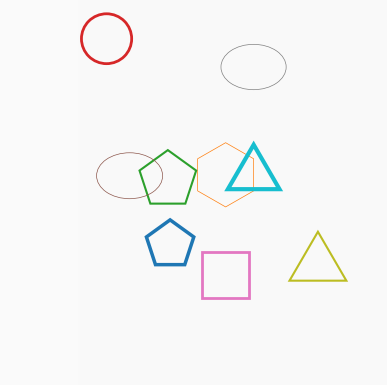[{"shape": "pentagon", "thickness": 2.5, "radius": 0.32, "center": [0.439, 0.365]}, {"shape": "hexagon", "thickness": 0.5, "radius": 0.42, "center": [0.582, 0.546]}, {"shape": "pentagon", "thickness": 1.5, "radius": 0.38, "center": [0.433, 0.533]}, {"shape": "circle", "thickness": 2, "radius": 0.32, "center": [0.275, 0.899]}, {"shape": "oval", "thickness": 0.5, "radius": 0.43, "center": [0.334, 0.544]}, {"shape": "square", "thickness": 2, "radius": 0.3, "center": [0.582, 0.287]}, {"shape": "oval", "thickness": 0.5, "radius": 0.42, "center": [0.654, 0.826]}, {"shape": "triangle", "thickness": 1.5, "radius": 0.42, "center": [0.82, 0.313]}, {"shape": "triangle", "thickness": 3, "radius": 0.38, "center": [0.655, 0.547]}]